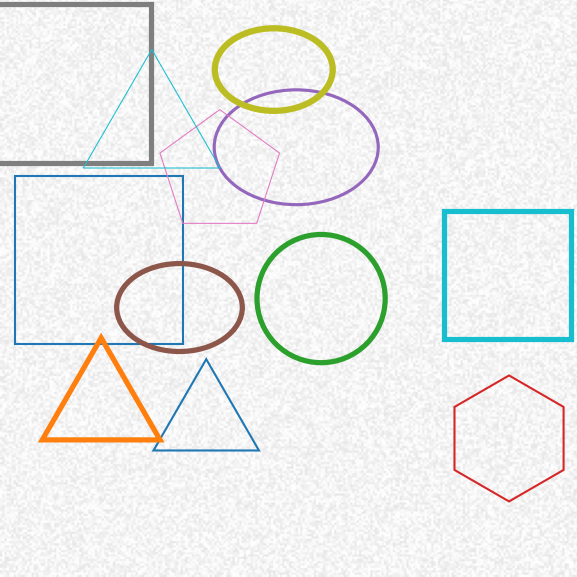[{"shape": "triangle", "thickness": 1, "radius": 0.53, "center": [0.357, 0.272]}, {"shape": "square", "thickness": 1, "radius": 0.73, "center": [0.171, 0.548]}, {"shape": "triangle", "thickness": 2.5, "radius": 0.59, "center": [0.175, 0.296]}, {"shape": "circle", "thickness": 2.5, "radius": 0.56, "center": [0.556, 0.482]}, {"shape": "hexagon", "thickness": 1, "radius": 0.55, "center": [0.881, 0.24]}, {"shape": "oval", "thickness": 1.5, "radius": 0.71, "center": [0.513, 0.744]}, {"shape": "oval", "thickness": 2.5, "radius": 0.54, "center": [0.311, 0.467]}, {"shape": "pentagon", "thickness": 0.5, "radius": 0.54, "center": [0.38, 0.7]}, {"shape": "square", "thickness": 2.5, "radius": 0.69, "center": [0.124, 0.854]}, {"shape": "oval", "thickness": 3, "radius": 0.51, "center": [0.474, 0.879]}, {"shape": "triangle", "thickness": 0.5, "radius": 0.68, "center": [0.263, 0.777]}, {"shape": "square", "thickness": 2.5, "radius": 0.55, "center": [0.879, 0.522]}]